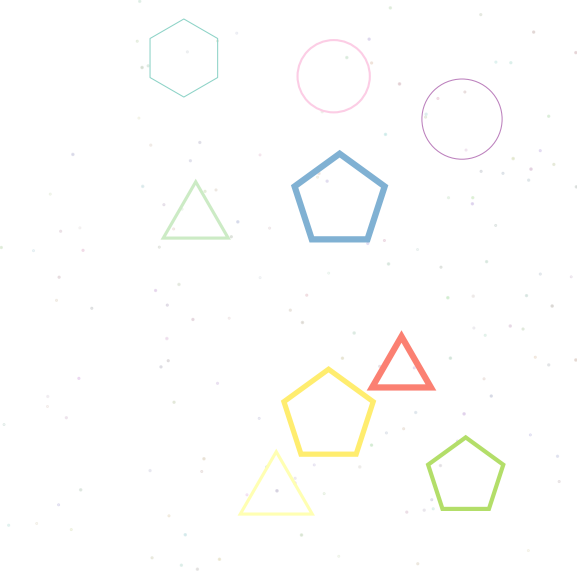[{"shape": "hexagon", "thickness": 0.5, "radius": 0.34, "center": [0.318, 0.899]}, {"shape": "triangle", "thickness": 1.5, "radius": 0.36, "center": [0.478, 0.145]}, {"shape": "triangle", "thickness": 3, "radius": 0.29, "center": [0.695, 0.358]}, {"shape": "pentagon", "thickness": 3, "radius": 0.41, "center": [0.588, 0.651]}, {"shape": "pentagon", "thickness": 2, "radius": 0.34, "center": [0.806, 0.173]}, {"shape": "circle", "thickness": 1, "radius": 0.31, "center": [0.578, 0.867]}, {"shape": "circle", "thickness": 0.5, "radius": 0.35, "center": [0.8, 0.793]}, {"shape": "triangle", "thickness": 1.5, "radius": 0.32, "center": [0.339, 0.619]}, {"shape": "pentagon", "thickness": 2.5, "radius": 0.41, "center": [0.569, 0.278]}]